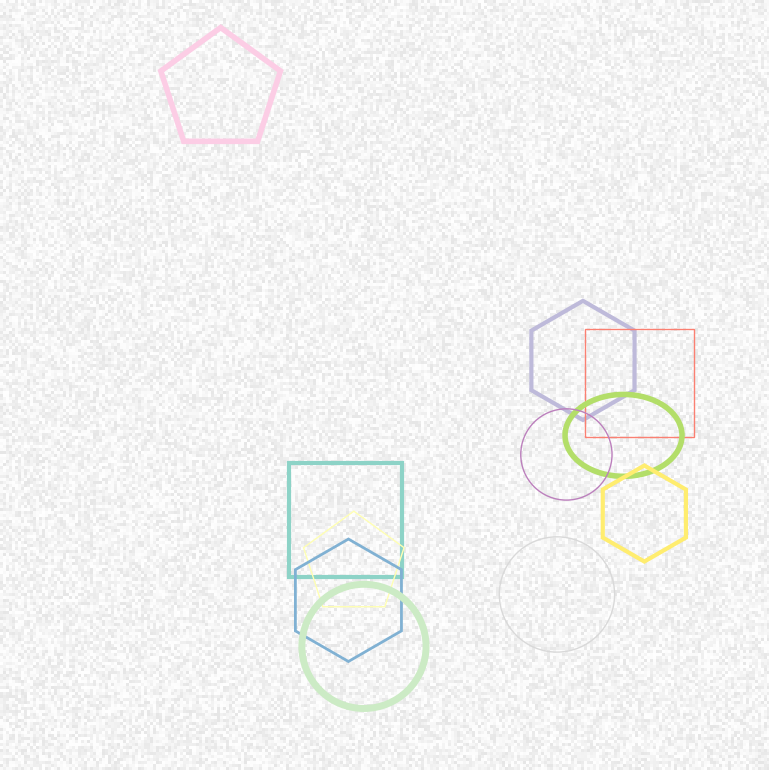[{"shape": "square", "thickness": 1.5, "radius": 0.37, "center": [0.449, 0.325]}, {"shape": "pentagon", "thickness": 0.5, "radius": 0.34, "center": [0.459, 0.268]}, {"shape": "hexagon", "thickness": 1.5, "radius": 0.39, "center": [0.757, 0.532]}, {"shape": "square", "thickness": 0.5, "radius": 0.35, "center": [0.83, 0.503]}, {"shape": "hexagon", "thickness": 1, "radius": 0.4, "center": [0.452, 0.22]}, {"shape": "oval", "thickness": 2, "radius": 0.38, "center": [0.81, 0.435]}, {"shape": "pentagon", "thickness": 2, "radius": 0.41, "center": [0.287, 0.883]}, {"shape": "circle", "thickness": 0.5, "radius": 0.37, "center": [0.723, 0.228]}, {"shape": "circle", "thickness": 0.5, "radius": 0.3, "center": [0.736, 0.41]}, {"shape": "circle", "thickness": 2.5, "radius": 0.4, "center": [0.473, 0.161]}, {"shape": "hexagon", "thickness": 1.5, "radius": 0.31, "center": [0.837, 0.333]}]